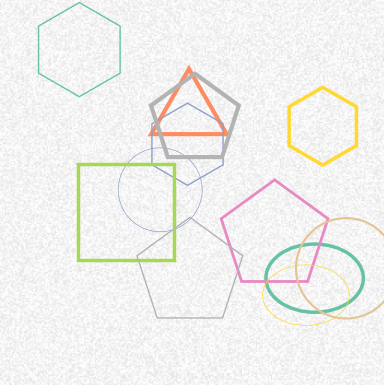[{"shape": "oval", "thickness": 2.5, "radius": 0.63, "center": [0.817, 0.278]}, {"shape": "hexagon", "thickness": 1, "radius": 0.61, "center": [0.206, 0.871]}, {"shape": "triangle", "thickness": 3, "radius": 0.56, "center": [0.491, 0.708]}, {"shape": "hexagon", "thickness": 1, "radius": 0.53, "center": [0.487, 0.625]}, {"shape": "circle", "thickness": 0.5, "radius": 0.55, "center": [0.416, 0.507]}, {"shape": "pentagon", "thickness": 2, "radius": 0.73, "center": [0.713, 0.387]}, {"shape": "square", "thickness": 2.5, "radius": 0.62, "center": [0.327, 0.449]}, {"shape": "oval", "thickness": 0.5, "radius": 0.56, "center": [0.795, 0.233]}, {"shape": "hexagon", "thickness": 2.5, "radius": 0.5, "center": [0.838, 0.672]}, {"shape": "circle", "thickness": 1.5, "radius": 0.65, "center": [0.899, 0.303]}, {"shape": "pentagon", "thickness": 3, "radius": 0.6, "center": [0.506, 0.689]}, {"shape": "pentagon", "thickness": 1, "radius": 0.72, "center": [0.493, 0.291]}]